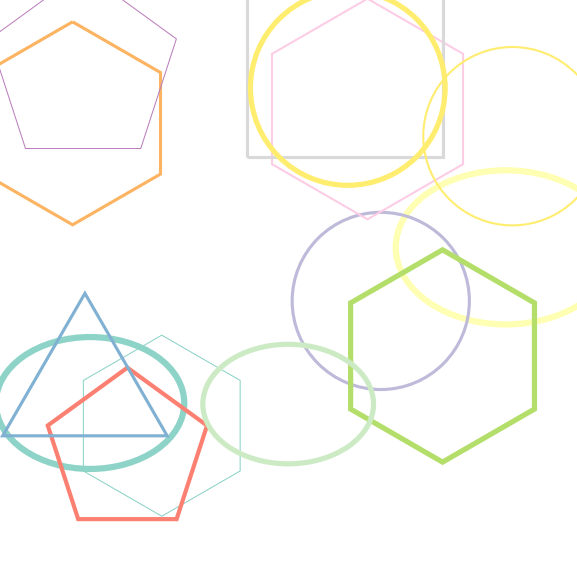[{"shape": "hexagon", "thickness": 0.5, "radius": 0.78, "center": [0.28, 0.262]}, {"shape": "oval", "thickness": 3, "radius": 0.82, "center": [0.156, 0.301]}, {"shape": "oval", "thickness": 3, "radius": 0.95, "center": [0.876, 0.571]}, {"shape": "circle", "thickness": 1.5, "radius": 0.77, "center": [0.659, 0.478]}, {"shape": "pentagon", "thickness": 2, "radius": 0.72, "center": [0.221, 0.218]}, {"shape": "triangle", "thickness": 1.5, "radius": 0.82, "center": [0.147, 0.327]}, {"shape": "hexagon", "thickness": 1.5, "radius": 0.88, "center": [0.126, 0.786]}, {"shape": "hexagon", "thickness": 2.5, "radius": 0.92, "center": [0.766, 0.383]}, {"shape": "hexagon", "thickness": 1, "radius": 0.96, "center": [0.636, 0.81]}, {"shape": "square", "thickness": 1.5, "radius": 0.85, "center": [0.597, 0.897]}, {"shape": "pentagon", "thickness": 0.5, "radius": 0.85, "center": [0.144, 0.879]}, {"shape": "oval", "thickness": 2.5, "radius": 0.74, "center": [0.499, 0.299]}, {"shape": "circle", "thickness": 1, "radius": 0.77, "center": [0.887, 0.763]}, {"shape": "circle", "thickness": 2.5, "radius": 0.84, "center": [0.602, 0.847]}]